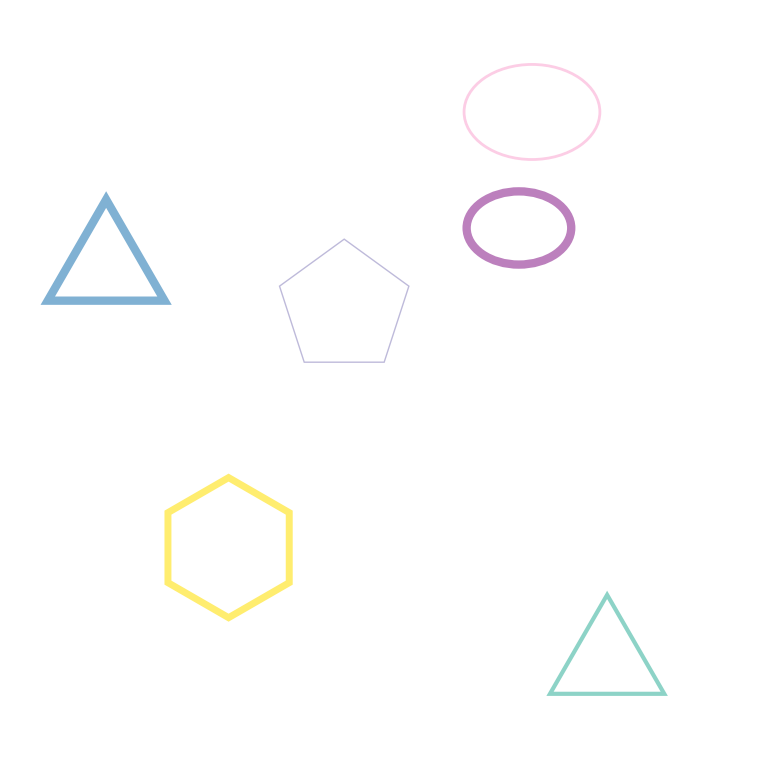[{"shape": "triangle", "thickness": 1.5, "radius": 0.43, "center": [0.788, 0.142]}, {"shape": "pentagon", "thickness": 0.5, "radius": 0.44, "center": [0.447, 0.601]}, {"shape": "triangle", "thickness": 3, "radius": 0.44, "center": [0.138, 0.653]}, {"shape": "oval", "thickness": 1, "radius": 0.44, "center": [0.691, 0.855]}, {"shape": "oval", "thickness": 3, "radius": 0.34, "center": [0.674, 0.704]}, {"shape": "hexagon", "thickness": 2.5, "radius": 0.45, "center": [0.297, 0.289]}]